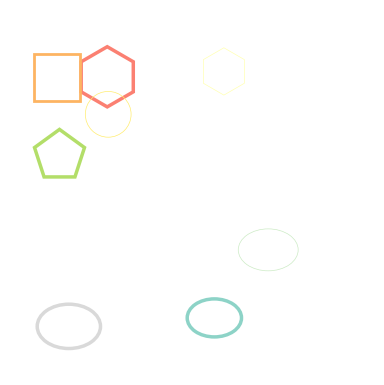[{"shape": "oval", "thickness": 2.5, "radius": 0.35, "center": [0.557, 0.174]}, {"shape": "hexagon", "thickness": 0.5, "radius": 0.31, "center": [0.581, 0.814]}, {"shape": "hexagon", "thickness": 2.5, "radius": 0.39, "center": [0.279, 0.801]}, {"shape": "square", "thickness": 2, "radius": 0.3, "center": [0.147, 0.799]}, {"shape": "pentagon", "thickness": 2.5, "radius": 0.34, "center": [0.155, 0.596]}, {"shape": "oval", "thickness": 2.5, "radius": 0.41, "center": [0.179, 0.152]}, {"shape": "oval", "thickness": 0.5, "radius": 0.39, "center": [0.697, 0.351]}, {"shape": "circle", "thickness": 0.5, "radius": 0.3, "center": [0.281, 0.703]}]